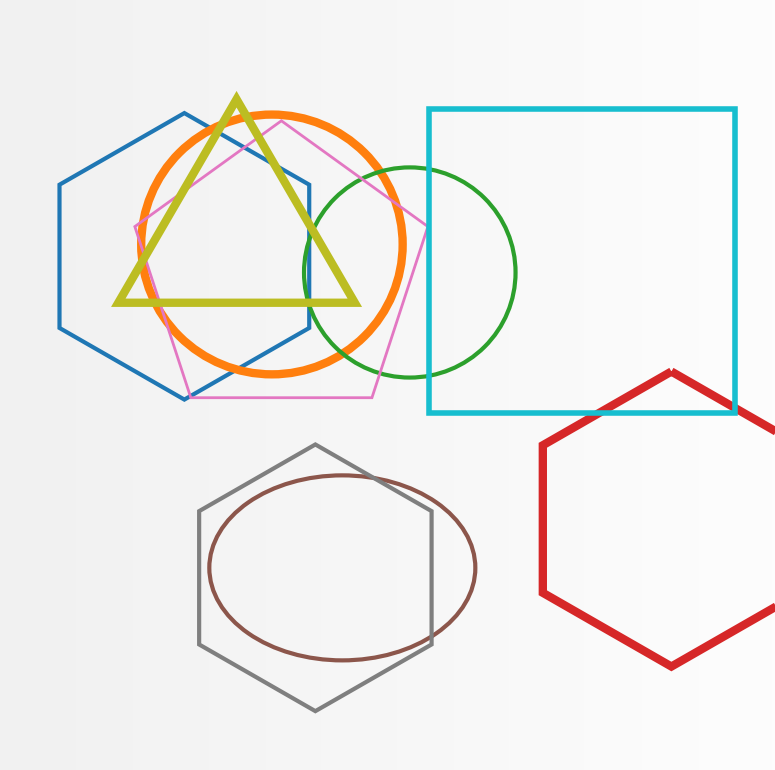[{"shape": "hexagon", "thickness": 1.5, "radius": 0.93, "center": [0.238, 0.667]}, {"shape": "circle", "thickness": 3, "radius": 0.84, "center": [0.351, 0.683]}, {"shape": "circle", "thickness": 1.5, "radius": 0.68, "center": [0.529, 0.646]}, {"shape": "hexagon", "thickness": 3, "radius": 0.96, "center": [0.866, 0.326]}, {"shape": "oval", "thickness": 1.5, "radius": 0.86, "center": [0.442, 0.263]}, {"shape": "pentagon", "thickness": 1, "radius": 0.99, "center": [0.363, 0.644]}, {"shape": "hexagon", "thickness": 1.5, "radius": 0.87, "center": [0.407, 0.25]}, {"shape": "triangle", "thickness": 3, "radius": 0.88, "center": [0.305, 0.695]}, {"shape": "square", "thickness": 2, "radius": 0.99, "center": [0.751, 0.661]}]